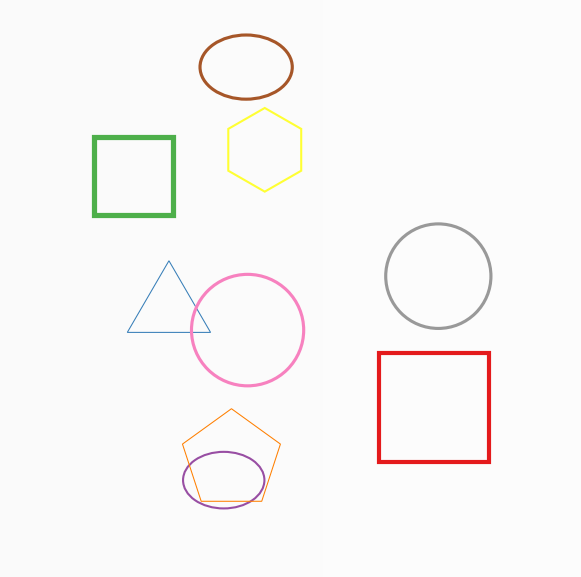[{"shape": "square", "thickness": 2, "radius": 0.47, "center": [0.746, 0.293]}, {"shape": "triangle", "thickness": 0.5, "radius": 0.41, "center": [0.291, 0.465]}, {"shape": "square", "thickness": 2.5, "radius": 0.34, "center": [0.229, 0.694]}, {"shape": "oval", "thickness": 1, "radius": 0.35, "center": [0.385, 0.168]}, {"shape": "pentagon", "thickness": 0.5, "radius": 0.44, "center": [0.398, 0.203]}, {"shape": "hexagon", "thickness": 1, "radius": 0.36, "center": [0.455, 0.74]}, {"shape": "oval", "thickness": 1.5, "radius": 0.4, "center": [0.423, 0.883]}, {"shape": "circle", "thickness": 1.5, "radius": 0.48, "center": [0.426, 0.428]}, {"shape": "circle", "thickness": 1.5, "radius": 0.45, "center": [0.754, 0.521]}]